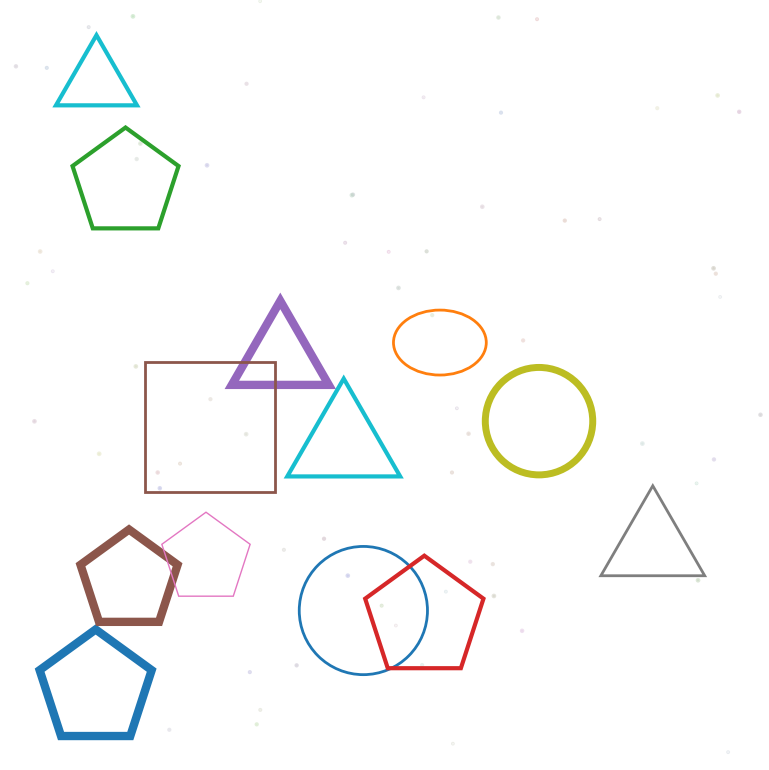[{"shape": "circle", "thickness": 1, "radius": 0.42, "center": [0.472, 0.207]}, {"shape": "pentagon", "thickness": 3, "radius": 0.38, "center": [0.124, 0.106]}, {"shape": "oval", "thickness": 1, "radius": 0.3, "center": [0.571, 0.555]}, {"shape": "pentagon", "thickness": 1.5, "radius": 0.36, "center": [0.163, 0.762]}, {"shape": "pentagon", "thickness": 1.5, "radius": 0.4, "center": [0.551, 0.198]}, {"shape": "triangle", "thickness": 3, "radius": 0.36, "center": [0.364, 0.536]}, {"shape": "square", "thickness": 1, "radius": 0.42, "center": [0.273, 0.446]}, {"shape": "pentagon", "thickness": 3, "radius": 0.33, "center": [0.168, 0.246]}, {"shape": "pentagon", "thickness": 0.5, "radius": 0.3, "center": [0.268, 0.275]}, {"shape": "triangle", "thickness": 1, "radius": 0.39, "center": [0.848, 0.291]}, {"shape": "circle", "thickness": 2.5, "radius": 0.35, "center": [0.7, 0.453]}, {"shape": "triangle", "thickness": 1.5, "radius": 0.42, "center": [0.446, 0.424]}, {"shape": "triangle", "thickness": 1.5, "radius": 0.3, "center": [0.125, 0.894]}]